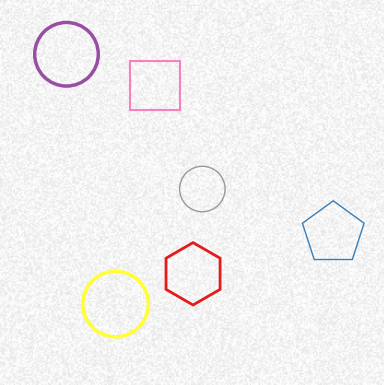[{"shape": "hexagon", "thickness": 2, "radius": 0.41, "center": [0.501, 0.289]}, {"shape": "pentagon", "thickness": 1, "radius": 0.42, "center": [0.866, 0.394]}, {"shape": "circle", "thickness": 2.5, "radius": 0.41, "center": [0.173, 0.859]}, {"shape": "circle", "thickness": 2.5, "radius": 0.43, "center": [0.3, 0.21]}, {"shape": "square", "thickness": 1.5, "radius": 0.32, "center": [0.403, 0.778]}, {"shape": "circle", "thickness": 1, "radius": 0.3, "center": [0.526, 0.509]}]